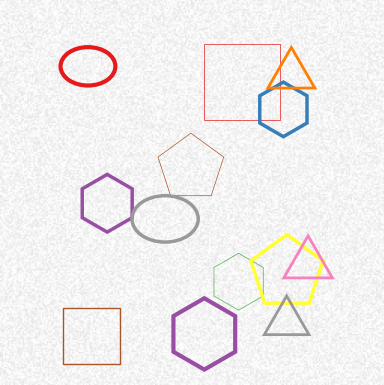[{"shape": "oval", "thickness": 3, "radius": 0.36, "center": [0.228, 0.828]}, {"shape": "square", "thickness": 0.5, "radius": 0.5, "center": [0.629, 0.787]}, {"shape": "hexagon", "thickness": 2.5, "radius": 0.35, "center": [0.736, 0.716]}, {"shape": "hexagon", "thickness": 0.5, "radius": 0.37, "center": [0.62, 0.268]}, {"shape": "hexagon", "thickness": 3, "radius": 0.46, "center": [0.531, 0.133]}, {"shape": "hexagon", "thickness": 2.5, "radius": 0.37, "center": [0.278, 0.472]}, {"shape": "triangle", "thickness": 2, "radius": 0.35, "center": [0.757, 0.806]}, {"shape": "pentagon", "thickness": 2.5, "radius": 0.49, "center": [0.745, 0.292]}, {"shape": "square", "thickness": 1, "radius": 0.36, "center": [0.237, 0.126]}, {"shape": "pentagon", "thickness": 0.5, "radius": 0.45, "center": [0.496, 0.564]}, {"shape": "triangle", "thickness": 2, "radius": 0.36, "center": [0.8, 0.315]}, {"shape": "oval", "thickness": 2.5, "radius": 0.43, "center": [0.429, 0.431]}, {"shape": "triangle", "thickness": 2, "radius": 0.33, "center": [0.745, 0.164]}]